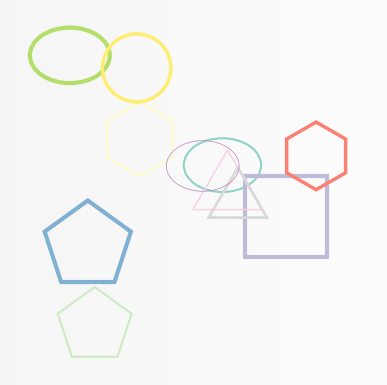[{"shape": "oval", "thickness": 1.5, "radius": 0.5, "center": [0.574, 0.571]}, {"shape": "hexagon", "thickness": 1, "radius": 0.48, "center": [0.361, 0.639]}, {"shape": "square", "thickness": 3, "radius": 0.52, "center": [0.738, 0.438]}, {"shape": "hexagon", "thickness": 2.5, "radius": 0.44, "center": [0.816, 0.595]}, {"shape": "pentagon", "thickness": 3, "radius": 0.59, "center": [0.227, 0.362]}, {"shape": "oval", "thickness": 3, "radius": 0.52, "center": [0.18, 0.856]}, {"shape": "triangle", "thickness": 1, "radius": 0.51, "center": [0.587, 0.507]}, {"shape": "triangle", "thickness": 2, "radius": 0.43, "center": [0.614, 0.478]}, {"shape": "oval", "thickness": 0.5, "radius": 0.47, "center": [0.523, 0.569]}, {"shape": "pentagon", "thickness": 1.5, "radius": 0.5, "center": [0.244, 0.154]}, {"shape": "circle", "thickness": 2.5, "radius": 0.44, "center": [0.353, 0.824]}]